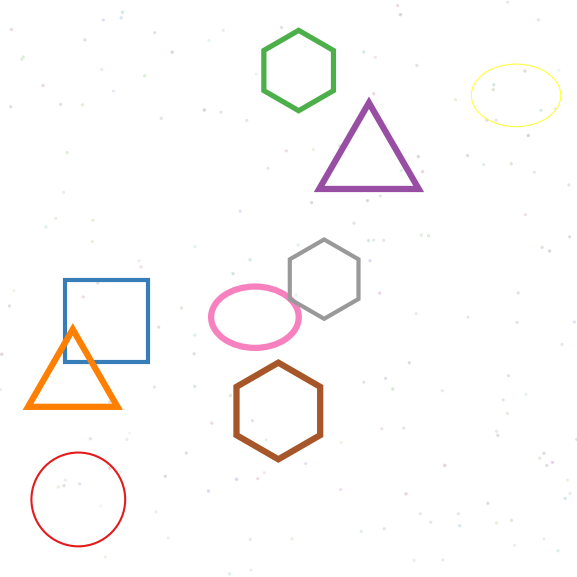[{"shape": "circle", "thickness": 1, "radius": 0.41, "center": [0.136, 0.134]}, {"shape": "square", "thickness": 2, "radius": 0.36, "center": [0.184, 0.443]}, {"shape": "hexagon", "thickness": 2.5, "radius": 0.35, "center": [0.517, 0.877]}, {"shape": "triangle", "thickness": 3, "radius": 0.5, "center": [0.639, 0.722]}, {"shape": "triangle", "thickness": 3, "radius": 0.45, "center": [0.126, 0.339]}, {"shape": "oval", "thickness": 0.5, "radius": 0.39, "center": [0.894, 0.834]}, {"shape": "hexagon", "thickness": 3, "radius": 0.42, "center": [0.482, 0.287]}, {"shape": "oval", "thickness": 3, "radius": 0.38, "center": [0.441, 0.45]}, {"shape": "hexagon", "thickness": 2, "radius": 0.34, "center": [0.561, 0.516]}]